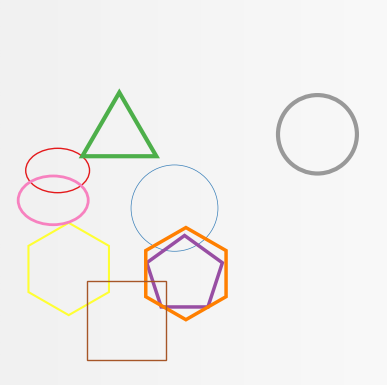[{"shape": "oval", "thickness": 1, "radius": 0.41, "center": [0.149, 0.557]}, {"shape": "circle", "thickness": 0.5, "radius": 0.56, "center": [0.45, 0.459]}, {"shape": "triangle", "thickness": 3, "radius": 0.55, "center": [0.308, 0.649]}, {"shape": "pentagon", "thickness": 2.5, "radius": 0.51, "center": [0.476, 0.286]}, {"shape": "hexagon", "thickness": 2.5, "radius": 0.6, "center": [0.48, 0.289]}, {"shape": "hexagon", "thickness": 1.5, "radius": 0.6, "center": [0.177, 0.301]}, {"shape": "square", "thickness": 1, "radius": 0.51, "center": [0.327, 0.167]}, {"shape": "oval", "thickness": 2, "radius": 0.45, "center": [0.137, 0.48]}, {"shape": "circle", "thickness": 3, "radius": 0.51, "center": [0.819, 0.651]}]